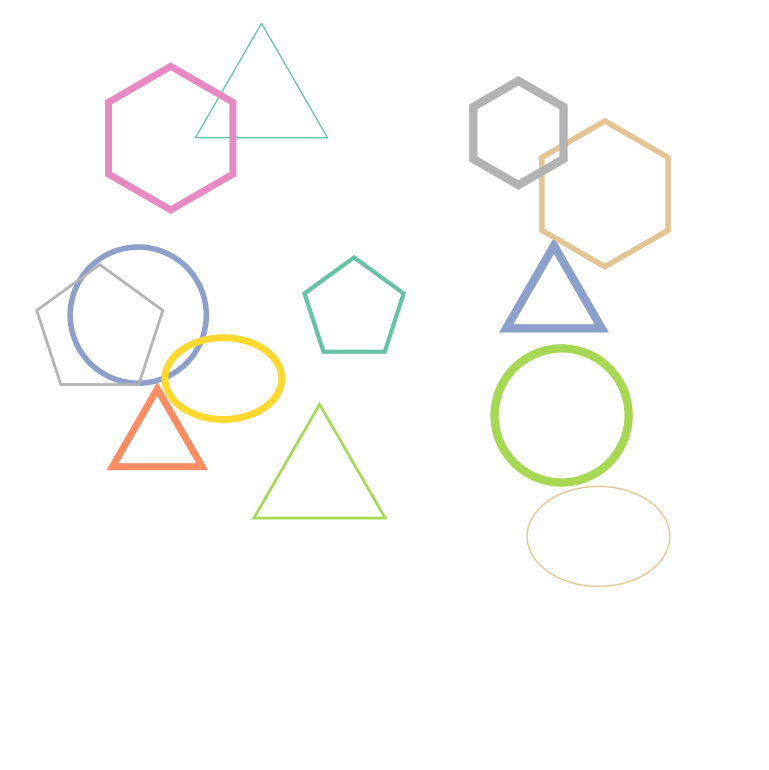[{"shape": "pentagon", "thickness": 1.5, "radius": 0.34, "center": [0.46, 0.598]}, {"shape": "triangle", "thickness": 0.5, "radius": 0.5, "center": [0.34, 0.871]}, {"shape": "triangle", "thickness": 2.5, "radius": 0.34, "center": [0.204, 0.428]}, {"shape": "triangle", "thickness": 3, "radius": 0.36, "center": [0.719, 0.609]}, {"shape": "circle", "thickness": 2, "radius": 0.44, "center": [0.18, 0.591]}, {"shape": "hexagon", "thickness": 2.5, "radius": 0.47, "center": [0.222, 0.821]}, {"shape": "circle", "thickness": 3, "radius": 0.44, "center": [0.729, 0.46]}, {"shape": "triangle", "thickness": 1, "radius": 0.49, "center": [0.415, 0.376]}, {"shape": "oval", "thickness": 2.5, "radius": 0.38, "center": [0.29, 0.508]}, {"shape": "oval", "thickness": 0.5, "radius": 0.46, "center": [0.777, 0.303]}, {"shape": "hexagon", "thickness": 2, "radius": 0.47, "center": [0.786, 0.748]}, {"shape": "hexagon", "thickness": 3, "radius": 0.34, "center": [0.673, 0.827]}, {"shape": "pentagon", "thickness": 1, "radius": 0.43, "center": [0.13, 0.57]}]